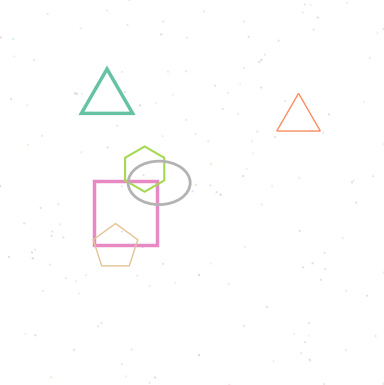[{"shape": "triangle", "thickness": 2.5, "radius": 0.38, "center": [0.278, 0.744]}, {"shape": "triangle", "thickness": 1, "radius": 0.33, "center": [0.775, 0.692]}, {"shape": "square", "thickness": 2.5, "radius": 0.41, "center": [0.326, 0.447]}, {"shape": "hexagon", "thickness": 1.5, "radius": 0.29, "center": [0.376, 0.561]}, {"shape": "pentagon", "thickness": 1, "radius": 0.3, "center": [0.3, 0.359]}, {"shape": "oval", "thickness": 2, "radius": 0.4, "center": [0.413, 0.525]}]